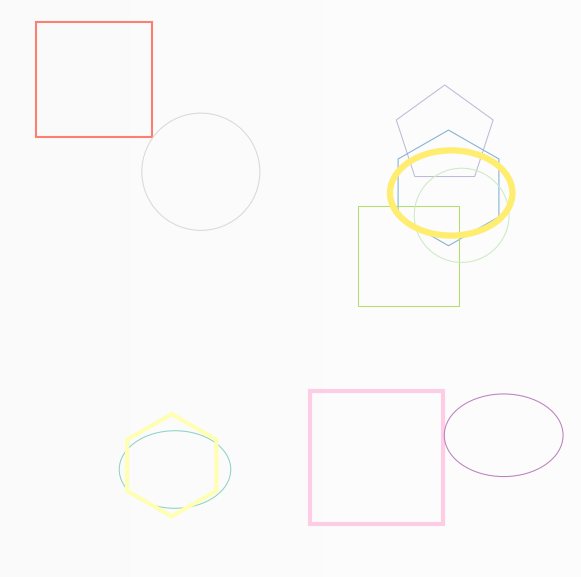[{"shape": "oval", "thickness": 0.5, "radius": 0.48, "center": [0.301, 0.186]}, {"shape": "hexagon", "thickness": 2, "radius": 0.44, "center": [0.295, 0.193]}, {"shape": "pentagon", "thickness": 0.5, "radius": 0.44, "center": [0.765, 0.764]}, {"shape": "square", "thickness": 1, "radius": 0.5, "center": [0.162, 0.862]}, {"shape": "hexagon", "thickness": 0.5, "radius": 0.5, "center": [0.772, 0.674]}, {"shape": "square", "thickness": 0.5, "radius": 0.43, "center": [0.703, 0.556]}, {"shape": "square", "thickness": 2, "radius": 0.57, "center": [0.647, 0.207]}, {"shape": "circle", "thickness": 0.5, "radius": 0.51, "center": [0.346, 0.702]}, {"shape": "oval", "thickness": 0.5, "radius": 0.51, "center": [0.867, 0.245]}, {"shape": "circle", "thickness": 0.5, "radius": 0.41, "center": [0.794, 0.626]}, {"shape": "oval", "thickness": 3, "radius": 0.53, "center": [0.776, 0.665]}]